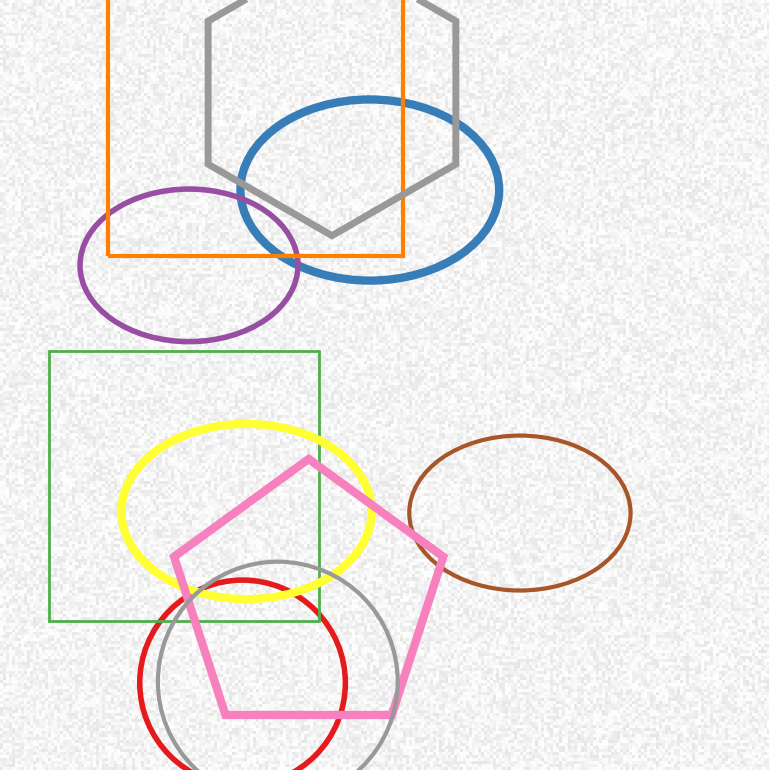[{"shape": "circle", "thickness": 2, "radius": 0.67, "center": [0.315, 0.113]}, {"shape": "oval", "thickness": 3, "radius": 0.84, "center": [0.48, 0.753]}, {"shape": "square", "thickness": 1, "radius": 0.88, "center": [0.239, 0.369]}, {"shape": "oval", "thickness": 2, "radius": 0.71, "center": [0.245, 0.655]}, {"shape": "square", "thickness": 1.5, "radius": 0.96, "center": [0.332, 0.859]}, {"shape": "oval", "thickness": 3, "radius": 0.81, "center": [0.32, 0.336]}, {"shape": "oval", "thickness": 1.5, "radius": 0.72, "center": [0.675, 0.334]}, {"shape": "pentagon", "thickness": 3, "radius": 0.92, "center": [0.401, 0.22]}, {"shape": "circle", "thickness": 1.5, "radius": 0.78, "center": [0.361, 0.115]}, {"shape": "hexagon", "thickness": 2.5, "radius": 0.93, "center": [0.431, 0.88]}]